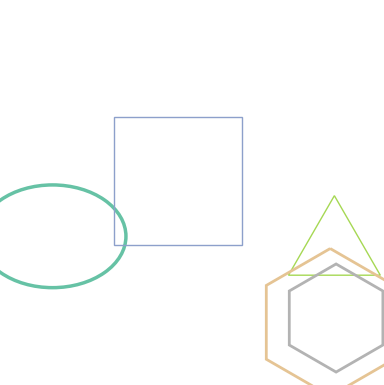[{"shape": "oval", "thickness": 2.5, "radius": 0.95, "center": [0.137, 0.386]}, {"shape": "square", "thickness": 1, "radius": 0.83, "center": [0.463, 0.529]}, {"shape": "triangle", "thickness": 1, "radius": 0.69, "center": [0.869, 0.354]}, {"shape": "hexagon", "thickness": 2, "radius": 0.96, "center": [0.858, 0.163]}, {"shape": "hexagon", "thickness": 2, "radius": 0.7, "center": [0.873, 0.174]}]